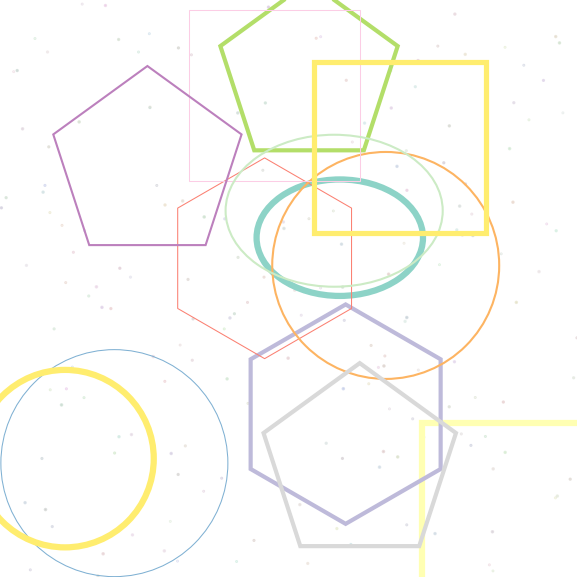[{"shape": "oval", "thickness": 3, "radius": 0.72, "center": [0.588, 0.588]}, {"shape": "square", "thickness": 3, "radius": 0.7, "center": [0.87, 0.128]}, {"shape": "hexagon", "thickness": 2, "radius": 0.95, "center": [0.599, 0.282]}, {"shape": "hexagon", "thickness": 0.5, "radius": 0.87, "center": [0.458, 0.552]}, {"shape": "circle", "thickness": 0.5, "radius": 0.98, "center": [0.198, 0.197]}, {"shape": "circle", "thickness": 1, "radius": 0.98, "center": [0.668, 0.539]}, {"shape": "pentagon", "thickness": 2, "radius": 0.81, "center": [0.535, 0.869]}, {"shape": "square", "thickness": 0.5, "radius": 0.74, "center": [0.476, 0.833]}, {"shape": "pentagon", "thickness": 2, "radius": 0.88, "center": [0.623, 0.195]}, {"shape": "pentagon", "thickness": 1, "radius": 0.86, "center": [0.255, 0.713]}, {"shape": "oval", "thickness": 1, "radius": 0.94, "center": [0.579, 0.634]}, {"shape": "circle", "thickness": 3, "radius": 0.77, "center": [0.113, 0.205]}, {"shape": "square", "thickness": 2.5, "radius": 0.74, "center": [0.693, 0.744]}]